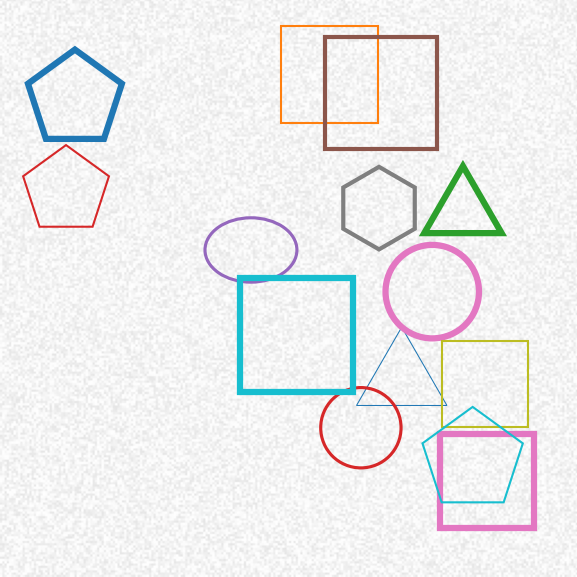[{"shape": "triangle", "thickness": 0.5, "radius": 0.45, "center": [0.696, 0.342]}, {"shape": "pentagon", "thickness": 3, "radius": 0.43, "center": [0.13, 0.828]}, {"shape": "square", "thickness": 1, "radius": 0.42, "center": [0.571, 0.87]}, {"shape": "triangle", "thickness": 3, "radius": 0.39, "center": [0.802, 0.634]}, {"shape": "pentagon", "thickness": 1, "radius": 0.39, "center": [0.114, 0.67]}, {"shape": "circle", "thickness": 1.5, "radius": 0.35, "center": [0.625, 0.258]}, {"shape": "oval", "thickness": 1.5, "radius": 0.4, "center": [0.435, 0.566]}, {"shape": "square", "thickness": 2, "radius": 0.49, "center": [0.66, 0.839]}, {"shape": "circle", "thickness": 3, "radius": 0.4, "center": [0.748, 0.494]}, {"shape": "square", "thickness": 3, "radius": 0.41, "center": [0.843, 0.167]}, {"shape": "hexagon", "thickness": 2, "radius": 0.36, "center": [0.656, 0.639]}, {"shape": "square", "thickness": 1, "radius": 0.37, "center": [0.84, 0.334]}, {"shape": "square", "thickness": 3, "radius": 0.49, "center": [0.514, 0.42]}, {"shape": "pentagon", "thickness": 1, "radius": 0.46, "center": [0.818, 0.203]}]